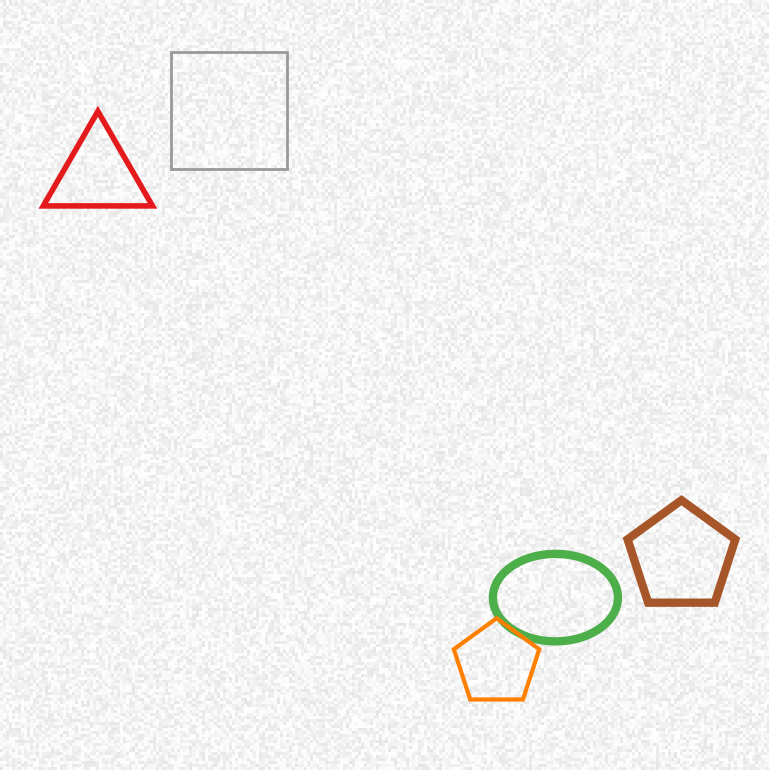[{"shape": "triangle", "thickness": 2, "radius": 0.41, "center": [0.127, 0.774]}, {"shape": "oval", "thickness": 3, "radius": 0.41, "center": [0.721, 0.224]}, {"shape": "pentagon", "thickness": 1.5, "radius": 0.29, "center": [0.645, 0.139]}, {"shape": "pentagon", "thickness": 3, "radius": 0.37, "center": [0.885, 0.277]}, {"shape": "square", "thickness": 1, "radius": 0.38, "center": [0.297, 0.857]}]